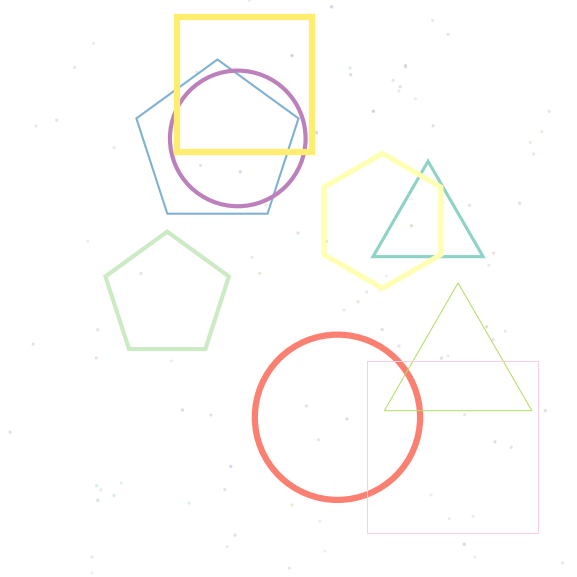[{"shape": "triangle", "thickness": 1.5, "radius": 0.55, "center": [0.741, 0.61]}, {"shape": "hexagon", "thickness": 2.5, "radius": 0.58, "center": [0.662, 0.617]}, {"shape": "circle", "thickness": 3, "radius": 0.72, "center": [0.584, 0.277]}, {"shape": "pentagon", "thickness": 1, "radius": 0.74, "center": [0.377, 0.748]}, {"shape": "triangle", "thickness": 0.5, "radius": 0.74, "center": [0.793, 0.362]}, {"shape": "square", "thickness": 0.5, "radius": 0.74, "center": [0.784, 0.225]}, {"shape": "circle", "thickness": 2, "radius": 0.59, "center": [0.412, 0.759]}, {"shape": "pentagon", "thickness": 2, "radius": 0.56, "center": [0.289, 0.486]}, {"shape": "square", "thickness": 3, "radius": 0.58, "center": [0.424, 0.853]}]